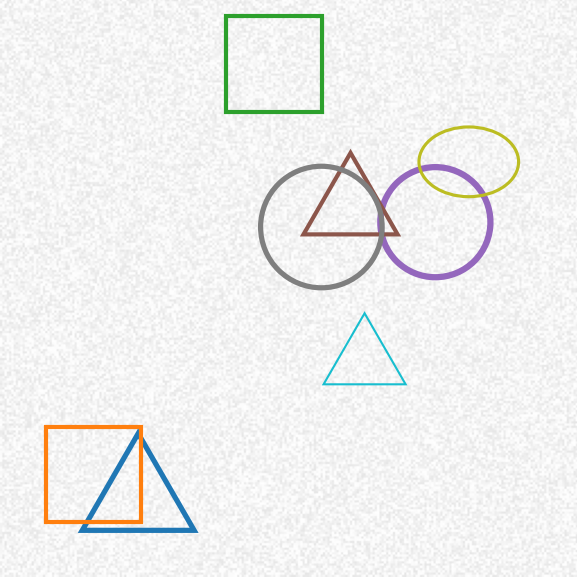[{"shape": "triangle", "thickness": 2.5, "radius": 0.56, "center": [0.239, 0.137]}, {"shape": "square", "thickness": 2, "radius": 0.41, "center": [0.162, 0.178]}, {"shape": "square", "thickness": 2, "radius": 0.42, "center": [0.475, 0.888]}, {"shape": "circle", "thickness": 3, "radius": 0.48, "center": [0.754, 0.614]}, {"shape": "triangle", "thickness": 2, "radius": 0.47, "center": [0.607, 0.64]}, {"shape": "circle", "thickness": 2.5, "radius": 0.53, "center": [0.556, 0.606]}, {"shape": "oval", "thickness": 1.5, "radius": 0.43, "center": [0.812, 0.719]}, {"shape": "triangle", "thickness": 1, "radius": 0.41, "center": [0.631, 0.375]}]